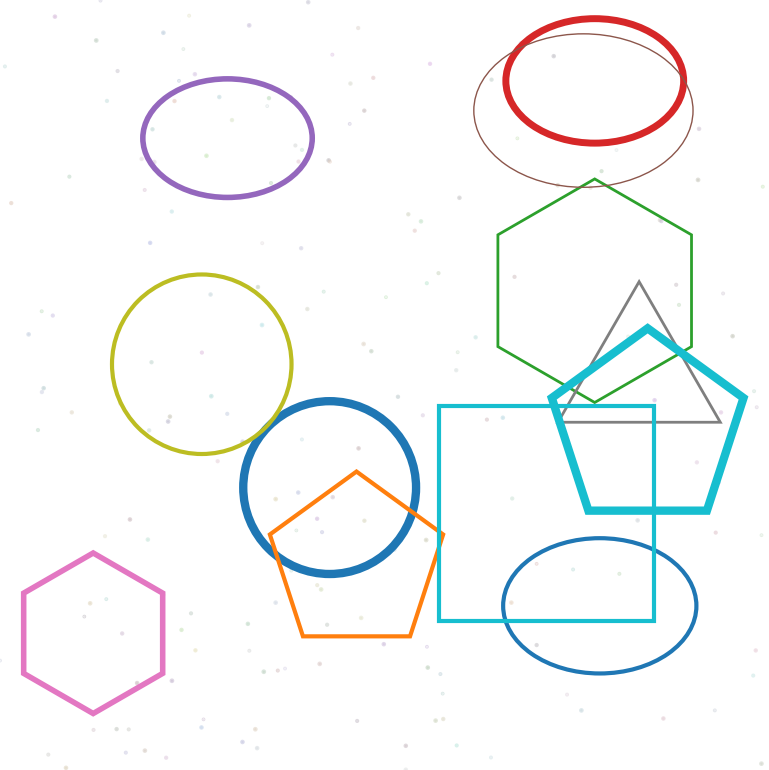[{"shape": "circle", "thickness": 3, "radius": 0.56, "center": [0.428, 0.367]}, {"shape": "oval", "thickness": 1.5, "radius": 0.63, "center": [0.779, 0.213]}, {"shape": "pentagon", "thickness": 1.5, "radius": 0.59, "center": [0.463, 0.269]}, {"shape": "hexagon", "thickness": 1, "radius": 0.73, "center": [0.772, 0.622]}, {"shape": "oval", "thickness": 2.5, "radius": 0.58, "center": [0.772, 0.895]}, {"shape": "oval", "thickness": 2, "radius": 0.55, "center": [0.295, 0.821]}, {"shape": "oval", "thickness": 0.5, "radius": 0.71, "center": [0.758, 0.856]}, {"shape": "hexagon", "thickness": 2, "radius": 0.52, "center": [0.121, 0.178]}, {"shape": "triangle", "thickness": 1, "radius": 0.61, "center": [0.83, 0.512]}, {"shape": "circle", "thickness": 1.5, "radius": 0.58, "center": [0.262, 0.527]}, {"shape": "square", "thickness": 1.5, "radius": 0.7, "center": [0.71, 0.332]}, {"shape": "pentagon", "thickness": 3, "radius": 0.65, "center": [0.841, 0.443]}]